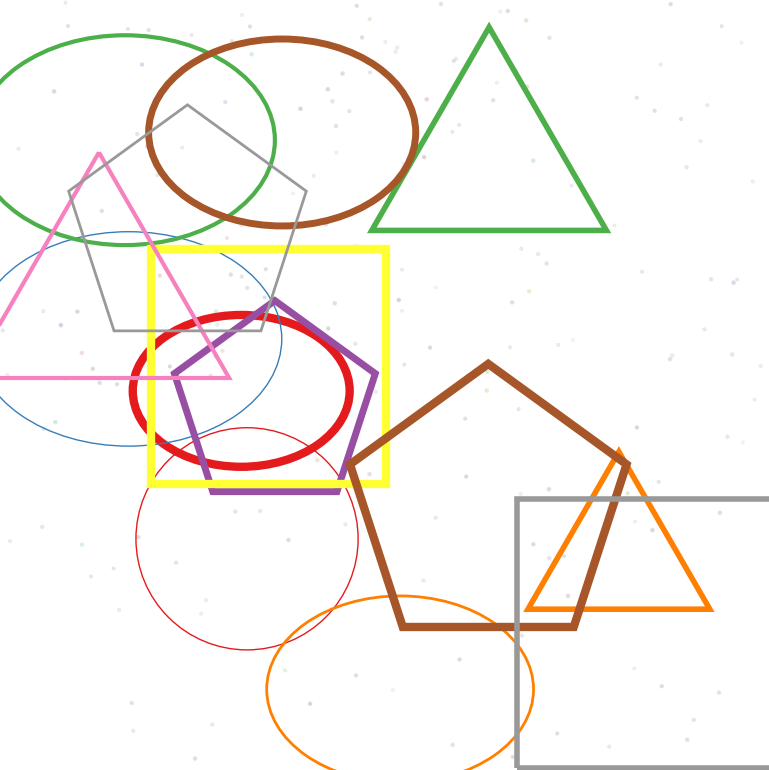[{"shape": "oval", "thickness": 3, "radius": 0.7, "center": [0.313, 0.492]}, {"shape": "circle", "thickness": 0.5, "radius": 0.72, "center": [0.321, 0.3]}, {"shape": "oval", "thickness": 0.5, "radius": 0.99, "center": [0.167, 0.56]}, {"shape": "oval", "thickness": 1.5, "radius": 0.97, "center": [0.162, 0.818]}, {"shape": "triangle", "thickness": 2, "radius": 0.88, "center": [0.635, 0.789]}, {"shape": "pentagon", "thickness": 2.5, "radius": 0.69, "center": [0.357, 0.472]}, {"shape": "oval", "thickness": 1, "radius": 0.87, "center": [0.52, 0.105]}, {"shape": "triangle", "thickness": 2, "radius": 0.68, "center": [0.804, 0.277]}, {"shape": "square", "thickness": 3, "radius": 0.76, "center": [0.349, 0.524]}, {"shape": "pentagon", "thickness": 3, "radius": 0.94, "center": [0.634, 0.339]}, {"shape": "oval", "thickness": 2.5, "radius": 0.87, "center": [0.366, 0.828]}, {"shape": "triangle", "thickness": 1.5, "radius": 0.98, "center": [0.128, 0.607]}, {"shape": "square", "thickness": 2, "radius": 0.87, "center": [0.846, 0.177]}, {"shape": "pentagon", "thickness": 1, "radius": 0.81, "center": [0.243, 0.702]}]